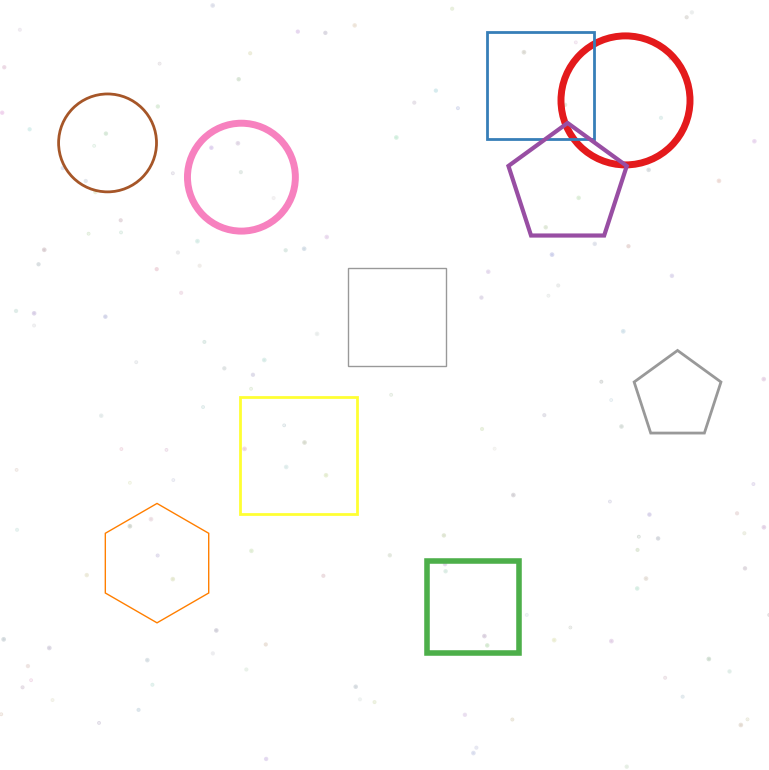[{"shape": "circle", "thickness": 2.5, "radius": 0.42, "center": [0.812, 0.87]}, {"shape": "square", "thickness": 1, "radius": 0.35, "center": [0.702, 0.889]}, {"shape": "square", "thickness": 2, "radius": 0.3, "center": [0.614, 0.211]}, {"shape": "pentagon", "thickness": 1.5, "radius": 0.4, "center": [0.737, 0.759]}, {"shape": "hexagon", "thickness": 0.5, "radius": 0.39, "center": [0.204, 0.269]}, {"shape": "square", "thickness": 1, "radius": 0.38, "center": [0.388, 0.408]}, {"shape": "circle", "thickness": 1, "radius": 0.32, "center": [0.14, 0.814]}, {"shape": "circle", "thickness": 2.5, "radius": 0.35, "center": [0.314, 0.77]}, {"shape": "square", "thickness": 0.5, "radius": 0.32, "center": [0.516, 0.589]}, {"shape": "pentagon", "thickness": 1, "radius": 0.3, "center": [0.88, 0.486]}]